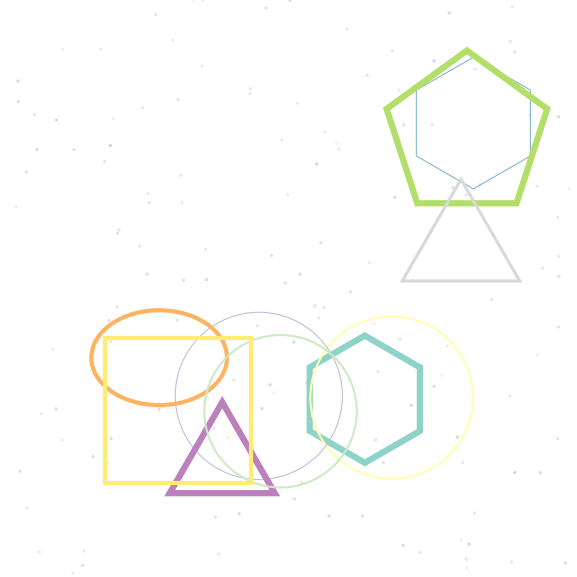[{"shape": "hexagon", "thickness": 3, "radius": 0.55, "center": [0.632, 0.308]}, {"shape": "circle", "thickness": 1, "radius": 0.7, "center": [0.678, 0.31]}, {"shape": "circle", "thickness": 0.5, "radius": 0.72, "center": [0.448, 0.314]}, {"shape": "hexagon", "thickness": 0.5, "radius": 0.57, "center": [0.82, 0.786]}, {"shape": "oval", "thickness": 2, "radius": 0.59, "center": [0.276, 0.38]}, {"shape": "pentagon", "thickness": 3, "radius": 0.73, "center": [0.808, 0.765]}, {"shape": "triangle", "thickness": 1.5, "radius": 0.59, "center": [0.798, 0.571]}, {"shape": "triangle", "thickness": 3, "radius": 0.53, "center": [0.385, 0.198]}, {"shape": "circle", "thickness": 1, "radius": 0.66, "center": [0.486, 0.287]}, {"shape": "square", "thickness": 2, "radius": 0.63, "center": [0.308, 0.288]}]